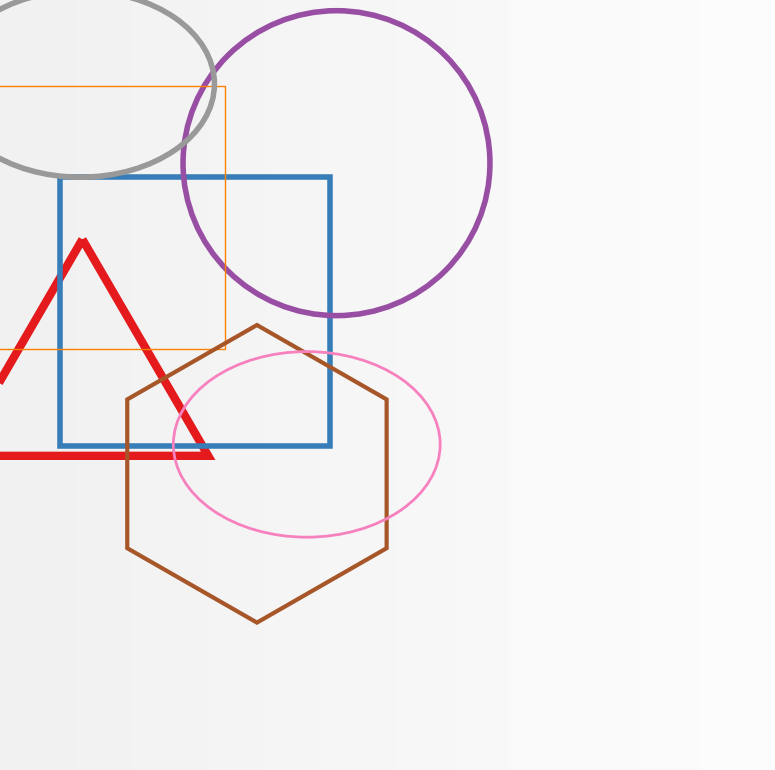[{"shape": "triangle", "thickness": 3, "radius": 0.94, "center": [0.106, 0.502]}, {"shape": "square", "thickness": 2, "radius": 0.87, "center": [0.251, 0.595]}, {"shape": "circle", "thickness": 2, "radius": 0.99, "center": [0.434, 0.788]}, {"shape": "square", "thickness": 0.5, "radius": 0.86, "center": [0.118, 0.718]}, {"shape": "hexagon", "thickness": 1.5, "radius": 0.97, "center": [0.332, 0.385]}, {"shape": "oval", "thickness": 1, "radius": 0.86, "center": [0.396, 0.423]}, {"shape": "oval", "thickness": 2, "radius": 0.86, "center": [0.104, 0.891]}]